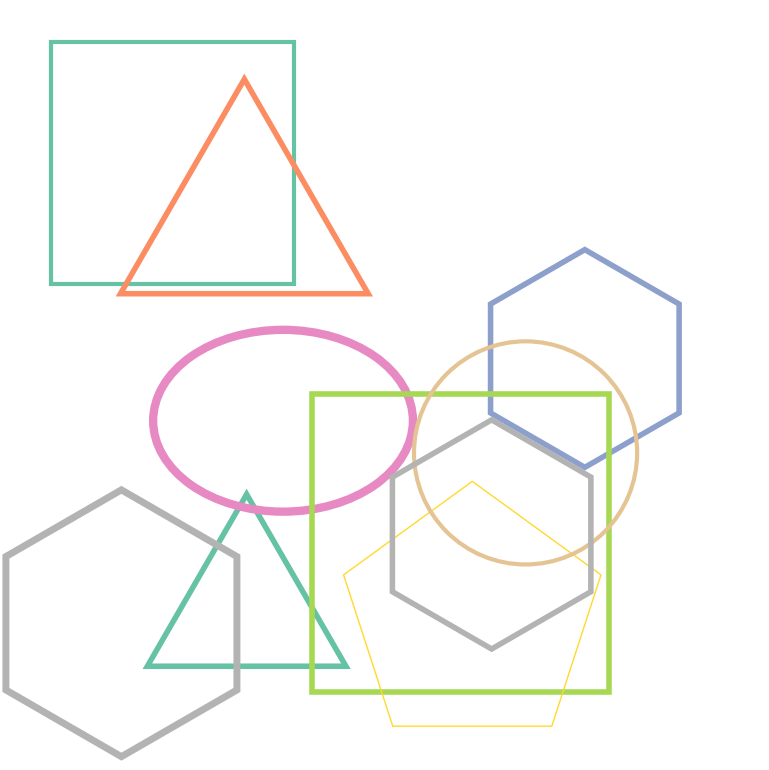[{"shape": "triangle", "thickness": 2, "radius": 0.74, "center": [0.32, 0.209]}, {"shape": "square", "thickness": 1.5, "radius": 0.79, "center": [0.224, 0.788]}, {"shape": "triangle", "thickness": 2, "radius": 0.93, "center": [0.317, 0.711]}, {"shape": "hexagon", "thickness": 2, "radius": 0.71, "center": [0.76, 0.534]}, {"shape": "oval", "thickness": 3, "radius": 0.84, "center": [0.368, 0.454]}, {"shape": "square", "thickness": 2, "radius": 0.97, "center": [0.598, 0.295]}, {"shape": "pentagon", "thickness": 0.5, "radius": 0.88, "center": [0.613, 0.199]}, {"shape": "circle", "thickness": 1.5, "radius": 0.72, "center": [0.683, 0.412]}, {"shape": "hexagon", "thickness": 2, "radius": 0.74, "center": [0.638, 0.306]}, {"shape": "hexagon", "thickness": 2.5, "radius": 0.87, "center": [0.158, 0.191]}]